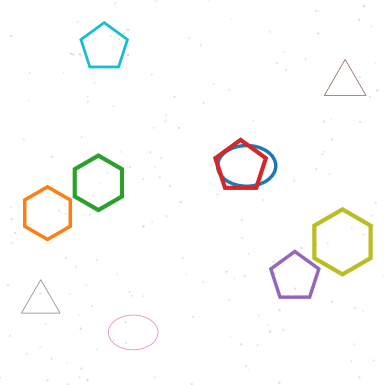[{"shape": "oval", "thickness": 2.5, "radius": 0.38, "center": [0.641, 0.569]}, {"shape": "hexagon", "thickness": 2.5, "radius": 0.34, "center": [0.123, 0.446]}, {"shape": "hexagon", "thickness": 3, "radius": 0.35, "center": [0.255, 0.525]}, {"shape": "pentagon", "thickness": 3, "radius": 0.34, "center": [0.625, 0.568]}, {"shape": "pentagon", "thickness": 2.5, "radius": 0.33, "center": [0.766, 0.281]}, {"shape": "triangle", "thickness": 0.5, "radius": 0.31, "center": [0.897, 0.783]}, {"shape": "oval", "thickness": 0.5, "radius": 0.32, "center": [0.346, 0.137]}, {"shape": "triangle", "thickness": 0.5, "radius": 0.29, "center": [0.106, 0.216]}, {"shape": "hexagon", "thickness": 3, "radius": 0.42, "center": [0.89, 0.372]}, {"shape": "pentagon", "thickness": 2, "radius": 0.32, "center": [0.271, 0.878]}]